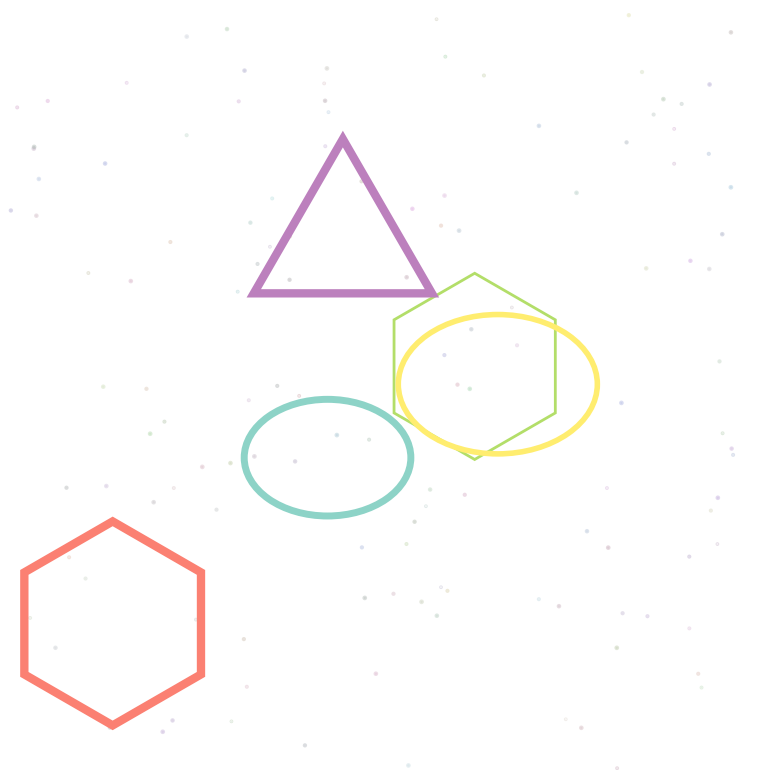[{"shape": "oval", "thickness": 2.5, "radius": 0.54, "center": [0.425, 0.406]}, {"shape": "hexagon", "thickness": 3, "radius": 0.66, "center": [0.146, 0.19]}, {"shape": "hexagon", "thickness": 1, "radius": 0.6, "center": [0.616, 0.524]}, {"shape": "triangle", "thickness": 3, "radius": 0.67, "center": [0.445, 0.686]}, {"shape": "oval", "thickness": 2, "radius": 0.65, "center": [0.647, 0.501]}]